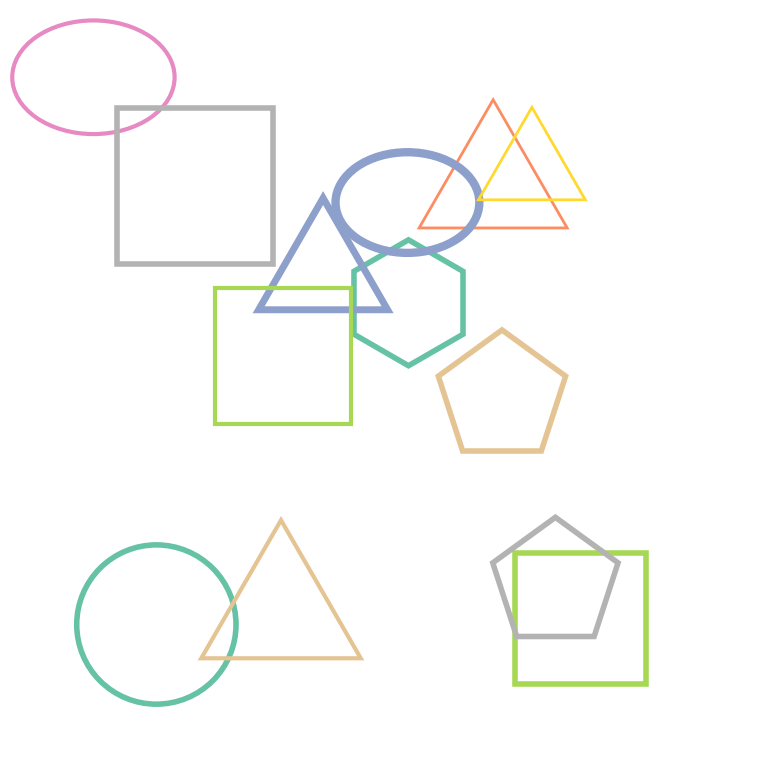[{"shape": "hexagon", "thickness": 2, "radius": 0.41, "center": [0.531, 0.607]}, {"shape": "circle", "thickness": 2, "radius": 0.52, "center": [0.203, 0.189]}, {"shape": "triangle", "thickness": 1, "radius": 0.56, "center": [0.64, 0.759]}, {"shape": "triangle", "thickness": 2.5, "radius": 0.48, "center": [0.42, 0.646]}, {"shape": "oval", "thickness": 3, "radius": 0.47, "center": [0.529, 0.737]}, {"shape": "oval", "thickness": 1.5, "radius": 0.53, "center": [0.121, 0.9]}, {"shape": "square", "thickness": 1.5, "radius": 0.44, "center": [0.367, 0.538]}, {"shape": "square", "thickness": 2, "radius": 0.42, "center": [0.754, 0.197]}, {"shape": "triangle", "thickness": 1, "radius": 0.4, "center": [0.691, 0.781]}, {"shape": "triangle", "thickness": 1.5, "radius": 0.6, "center": [0.365, 0.205]}, {"shape": "pentagon", "thickness": 2, "radius": 0.43, "center": [0.652, 0.485]}, {"shape": "pentagon", "thickness": 2, "radius": 0.43, "center": [0.721, 0.243]}, {"shape": "square", "thickness": 2, "radius": 0.51, "center": [0.254, 0.759]}]